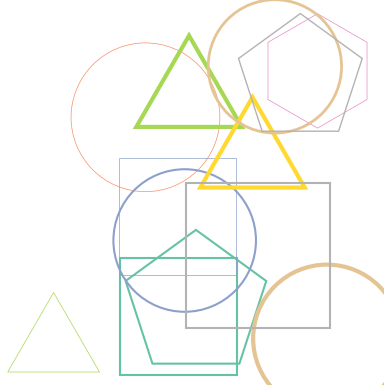[{"shape": "pentagon", "thickness": 1.5, "radius": 0.96, "center": [0.509, 0.211]}, {"shape": "square", "thickness": 1.5, "radius": 0.76, "center": [0.463, 0.178]}, {"shape": "circle", "thickness": 0.5, "radius": 0.97, "center": [0.378, 0.695]}, {"shape": "circle", "thickness": 1.5, "radius": 0.93, "center": [0.48, 0.375]}, {"shape": "square", "thickness": 0.5, "radius": 0.76, "center": [0.461, 0.437]}, {"shape": "hexagon", "thickness": 0.5, "radius": 0.74, "center": [0.825, 0.816]}, {"shape": "triangle", "thickness": 0.5, "radius": 0.69, "center": [0.139, 0.103]}, {"shape": "triangle", "thickness": 3, "radius": 0.79, "center": [0.491, 0.749]}, {"shape": "triangle", "thickness": 3, "radius": 0.78, "center": [0.656, 0.591]}, {"shape": "circle", "thickness": 2, "radius": 0.87, "center": [0.714, 0.828]}, {"shape": "circle", "thickness": 3, "radius": 0.96, "center": [0.849, 0.121]}, {"shape": "pentagon", "thickness": 1, "radius": 0.84, "center": [0.78, 0.796]}, {"shape": "square", "thickness": 1.5, "radius": 0.94, "center": [0.67, 0.336]}]